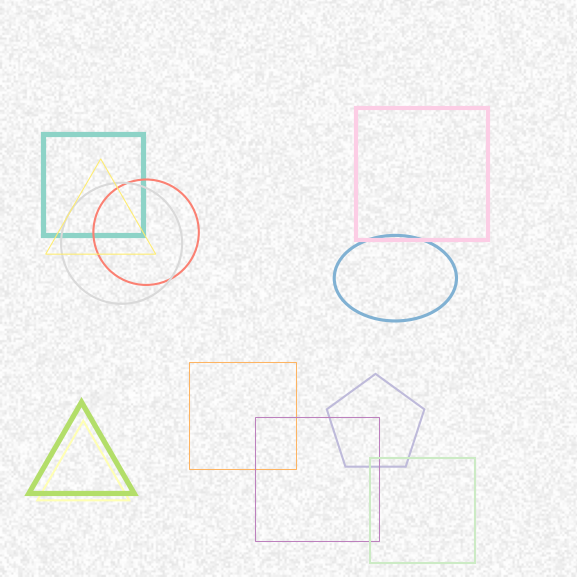[{"shape": "square", "thickness": 2.5, "radius": 0.44, "center": [0.161, 0.679]}, {"shape": "triangle", "thickness": 1, "radius": 0.46, "center": [0.144, 0.179]}, {"shape": "pentagon", "thickness": 1, "radius": 0.44, "center": [0.65, 0.263]}, {"shape": "circle", "thickness": 1, "radius": 0.46, "center": [0.253, 0.597]}, {"shape": "oval", "thickness": 1.5, "radius": 0.53, "center": [0.685, 0.517]}, {"shape": "square", "thickness": 0.5, "radius": 0.46, "center": [0.42, 0.279]}, {"shape": "triangle", "thickness": 2.5, "radius": 0.53, "center": [0.141, 0.197]}, {"shape": "square", "thickness": 2, "radius": 0.57, "center": [0.731, 0.698]}, {"shape": "circle", "thickness": 1, "radius": 0.52, "center": [0.211, 0.578]}, {"shape": "square", "thickness": 0.5, "radius": 0.54, "center": [0.548, 0.171]}, {"shape": "square", "thickness": 1, "radius": 0.45, "center": [0.732, 0.115]}, {"shape": "triangle", "thickness": 0.5, "radius": 0.55, "center": [0.174, 0.614]}]